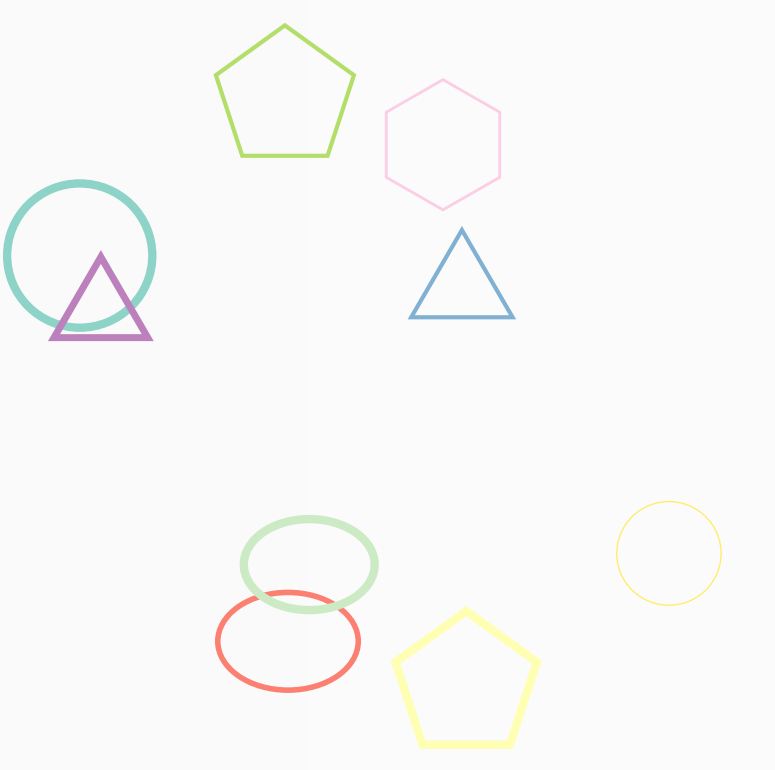[{"shape": "circle", "thickness": 3, "radius": 0.47, "center": [0.103, 0.668]}, {"shape": "pentagon", "thickness": 3, "radius": 0.48, "center": [0.602, 0.11]}, {"shape": "oval", "thickness": 2, "radius": 0.45, "center": [0.372, 0.167]}, {"shape": "triangle", "thickness": 1.5, "radius": 0.38, "center": [0.596, 0.626]}, {"shape": "pentagon", "thickness": 1.5, "radius": 0.47, "center": [0.368, 0.873]}, {"shape": "hexagon", "thickness": 1, "radius": 0.42, "center": [0.572, 0.812]}, {"shape": "triangle", "thickness": 2.5, "radius": 0.35, "center": [0.13, 0.596]}, {"shape": "oval", "thickness": 3, "radius": 0.42, "center": [0.399, 0.267]}, {"shape": "circle", "thickness": 0.5, "radius": 0.34, "center": [0.863, 0.281]}]